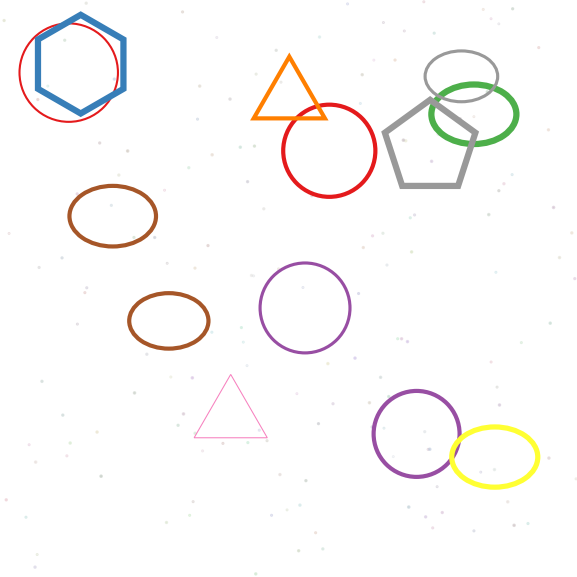[{"shape": "circle", "thickness": 2, "radius": 0.4, "center": [0.57, 0.738]}, {"shape": "circle", "thickness": 1, "radius": 0.43, "center": [0.119, 0.873]}, {"shape": "hexagon", "thickness": 3, "radius": 0.43, "center": [0.14, 0.888]}, {"shape": "oval", "thickness": 3, "radius": 0.37, "center": [0.821, 0.801]}, {"shape": "circle", "thickness": 1.5, "radius": 0.39, "center": [0.528, 0.466]}, {"shape": "circle", "thickness": 2, "radius": 0.37, "center": [0.721, 0.248]}, {"shape": "triangle", "thickness": 2, "radius": 0.36, "center": [0.501, 0.83]}, {"shape": "oval", "thickness": 2.5, "radius": 0.37, "center": [0.857, 0.208]}, {"shape": "oval", "thickness": 2, "radius": 0.34, "center": [0.292, 0.443]}, {"shape": "oval", "thickness": 2, "radius": 0.37, "center": [0.195, 0.625]}, {"shape": "triangle", "thickness": 0.5, "radius": 0.37, "center": [0.399, 0.278]}, {"shape": "oval", "thickness": 1.5, "radius": 0.31, "center": [0.799, 0.867]}, {"shape": "pentagon", "thickness": 3, "radius": 0.41, "center": [0.745, 0.744]}]